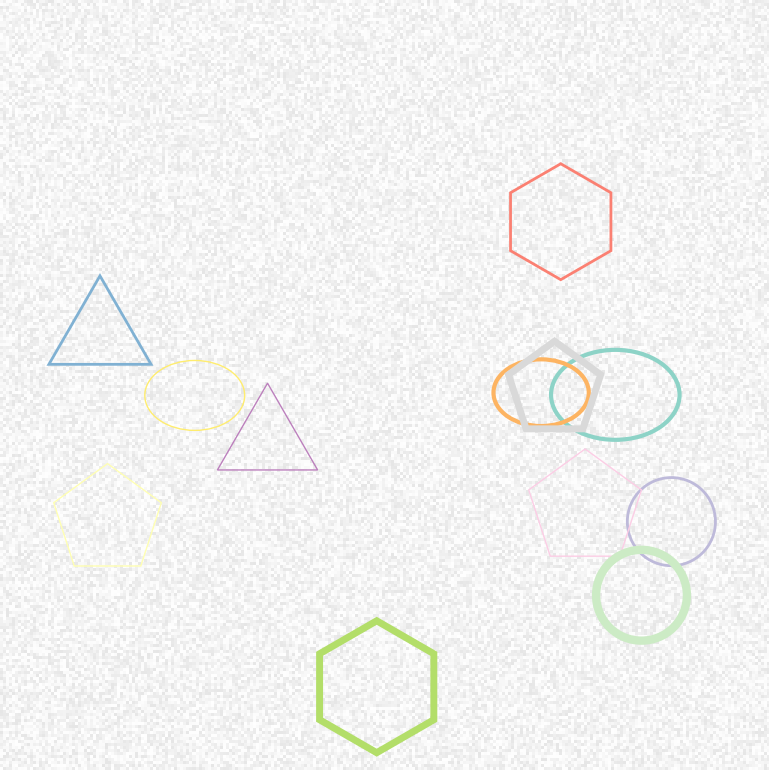[{"shape": "oval", "thickness": 1.5, "radius": 0.42, "center": [0.799, 0.487]}, {"shape": "pentagon", "thickness": 0.5, "radius": 0.37, "center": [0.14, 0.324]}, {"shape": "circle", "thickness": 1, "radius": 0.29, "center": [0.872, 0.323]}, {"shape": "hexagon", "thickness": 1, "radius": 0.38, "center": [0.728, 0.712]}, {"shape": "triangle", "thickness": 1, "radius": 0.38, "center": [0.13, 0.565]}, {"shape": "oval", "thickness": 1.5, "radius": 0.31, "center": [0.703, 0.49]}, {"shape": "hexagon", "thickness": 2.5, "radius": 0.43, "center": [0.489, 0.108]}, {"shape": "pentagon", "thickness": 0.5, "radius": 0.38, "center": [0.76, 0.34]}, {"shape": "pentagon", "thickness": 2.5, "radius": 0.31, "center": [0.72, 0.494]}, {"shape": "triangle", "thickness": 0.5, "radius": 0.38, "center": [0.347, 0.427]}, {"shape": "circle", "thickness": 3, "radius": 0.29, "center": [0.833, 0.227]}, {"shape": "oval", "thickness": 0.5, "radius": 0.32, "center": [0.253, 0.486]}]